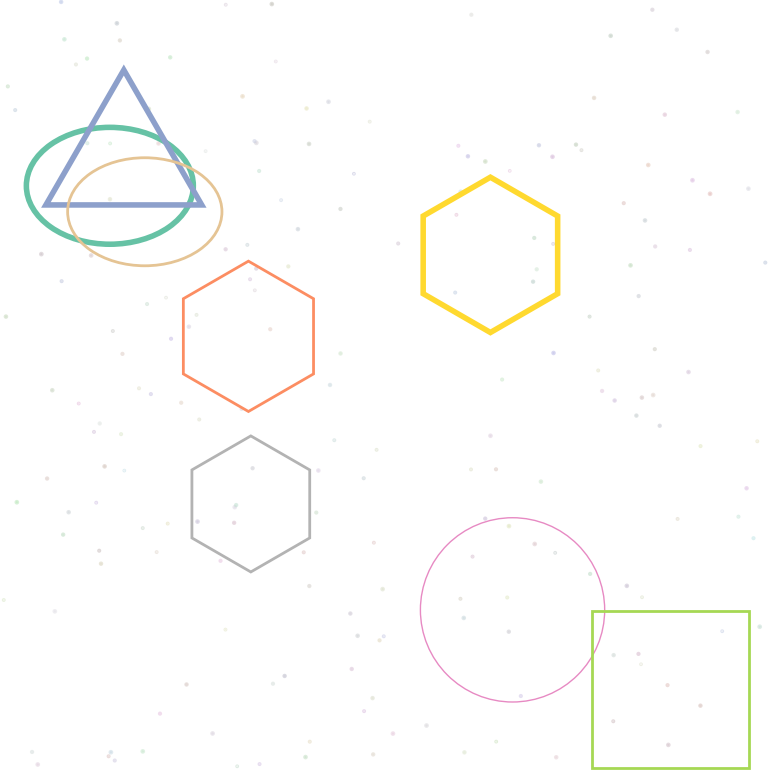[{"shape": "oval", "thickness": 2, "radius": 0.54, "center": [0.143, 0.759]}, {"shape": "hexagon", "thickness": 1, "radius": 0.49, "center": [0.323, 0.563]}, {"shape": "triangle", "thickness": 2, "radius": 0.58, "center": [0.161, 0.792]}, {"shape": "circle", "thickness": 0.5, "radius": 0.6, "center": [0.666, 0.208]}, {"shape": "square", "thickness": 1, "radius": 0.51, "center": [0.87, 0.105]}, {"shape": "hexagon", "thickness": 2, "radius": 0.5, "center": [0.637, 0.669]}, {"shape": "oval", "thickness": 1, "radius": 0.5, "center": [0.188, 0.725]}, {"shape": "hexagon", "thickness": 1, "radius": 0.44, "center": [0.326, 0.346]}]